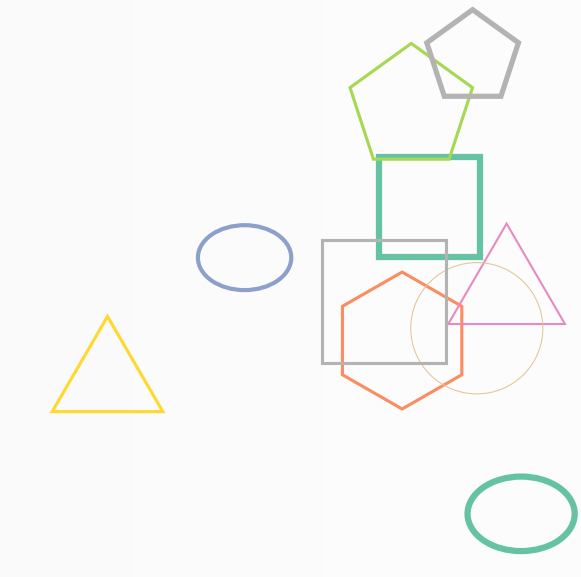[{"shape": "square", "thickness": 3, "radius": 0.43, "center": [0.739, 0.641]}, {"shape": "oval", "thickness": 3, "radius": 0.46, "center": [0.897, 0.109]}, {"shape": "hexagon", "thickness": 1.5, "radius": 0.59, "center": [0.692, 0.409]}, {"shape": "oval", "thickness": 2, "radius": 0.4, "center": [0.421, 0.553]}, {"shape": "triangle", "thickness": 1, "radius": 0.58, "center": [0.872, 0.496]}, {"shape": "pentagon", "thickness": 1.5, "radius": 0.55, "center": [0.708, 0.813]}, {"shape": "triangle", "thickness": 1.5, "radius": 0.55, "center": [0.185, 0.341]}, {"shape": "circle", "thickness": 0.5, "radius": 0.57, "center": [0.82, 0.431]}, {"shape": "pentagon", "thickness": 2.5, "radius": 0.41, "center": [0.813, 0.899]}, {"shape": "square", "thickness": 1.5, "radius": 0.53, "center": [0.661, 0.477]}]